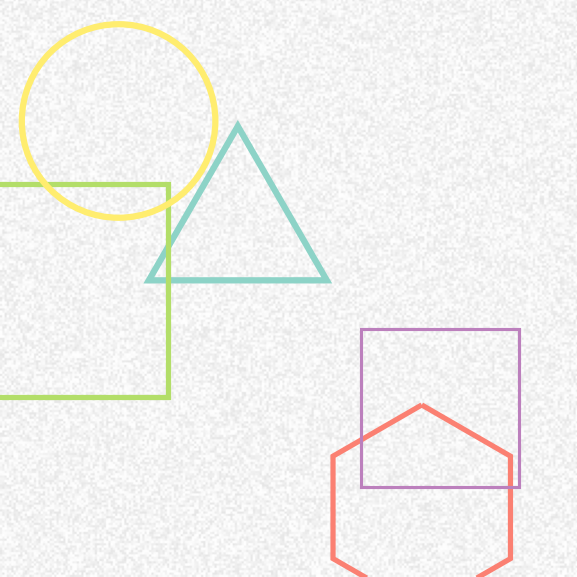[{"shape": "triangle", "thickness": 3, "radius": 0.89, "center": [0.412, 0.603]}, {"shape": "hexagon", "thickness": 2.5, "radius": 0.89, "center": [0.73, 0.121]}, {"shape": "square", "thickness": 2.5, "radius": 0.92, "center": [0.107, 0.496]}, {"shape": "square", "thickness": 1.5, "radius": 0.69, "center": [0.762, 0.293]}, {"shape": "circle", "thickness": 3, "radius": 0.84, "center": [0.205, 0.79]}]